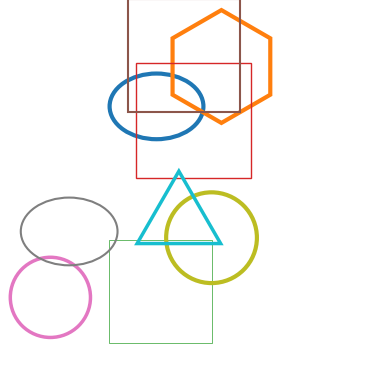[{"shape": "oval", "thickness": 3, "radius": 0.61, "center": [0.407, 0.724]}, {"shape": "hexagon", "thickness": 3, "radius": 0.73, "center": [0.575, 0.827]}, {"shape": "square", "thickness": 0.5, "radius": 0.67, "center": [0.417, 0.244]}, {"shape": "square", "thickness": 1, "radius": 0.75, "center": [0.503, 0.687]}, {"shape": "square", "thickness": 1.5, "radius": 0.73, "center": [0.477, 0.856]}, {"shape": "circle", "thickness": 2.5, "radius": 0.52, "center": [0.131, 0.228]}, {"shape": "oval", "thickness": 1.5, "radius": 0.63, "center": [0.18, 0.399]}, {"shape": "circle", "thickness": 3, "radius": 0.59, "center": [0.549, 0.383]}, {"shape": "triangle", "thickness": 2.5, "radius": 0.63, "center": [0.465, 0.43]}]